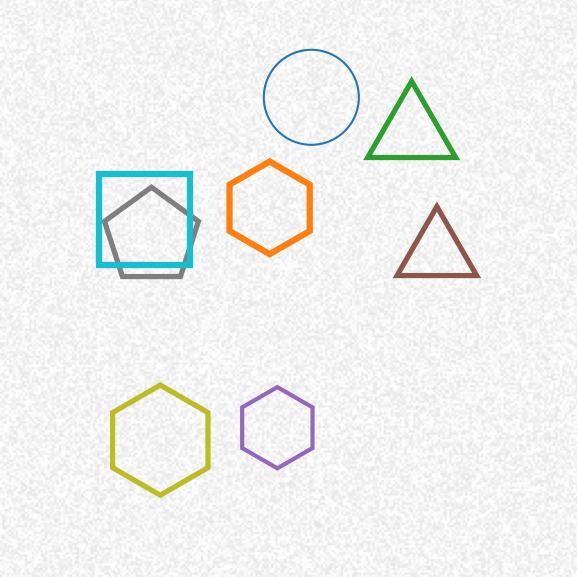[{"shape": "circle", "thickness": 1, "radius": 0.41, "center": [0.539, 0.831]}, {"shape": "hexagon", "thickness": 3, "radius": 0.4, "center": [0.467, 0.639]}, {"shape": "triangle", "thickness": 2.5, "radius": 0.44, "center": [0.713, 0.77]}, {"shape": "hexagon", "thickness": 2, "radius": 0.35, "center": [0.48, 0.259]}, {"shape": "triangle", "thickness": 2.5, "radius": 0.4, "center": [0.756, 0.562]}, {"shape": "pentagon", "thickness": 2.5, "radius": 0.43, "center": [0.262, 0.589]}, {"shape": "hexagon", "thickness": 2.5, "radius": 0.48, "center": [0.278, 0.237]}, {"shape": "square", "thickness": 3, "radius": 0.39, "center": [0.25, 0.619]}]